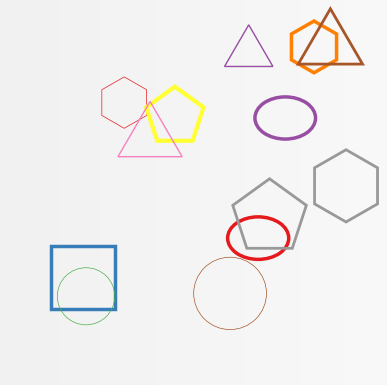[{"shape": "oval", "thickness": 2.5, "radius": 0.39, "center": [0.666, 0.382]}, {"shape": "hexagon", "thickness": 0.5, "radius": 0.33, "center": [0.321, 0.734]}, {"shape": "square", "thickness": 2.5, "radius": 0.41, "center": [0.215, 0.279]}, {"shape": "circle", "thickness": 0.5, "radius": 0.37, "center": [0.222, 0.23]}, {"shape": "triangle", "thickness": 1, "radius": 0.36, "center": [0.642, 0.863]}, {"shape": "oval", "thickness": 2.5, "radius": 0.39, "center": [0.736, 0.694]}, {"shape": "hexagon", "thickness": 2.5, "radius": 0.34, "center": [0.81, 0.878]}, {"shape": "pentagon", "thickness": 3, "radius": 0.39, "center": [0.451, 0.697]}, {"shape": "circle", "thickness": 0.5, "radius": 0.47, "center": [0.594, 0.238]}, {"shape": "triangle", "thickness": 2, "radius": 0.48, "center": [0.853, 0.881]}, {"shape": "triangle", "thickness": 1, "radius": 0.48, "center": [0.387, 0.641]}, {"shape": "hexagon", "thickness": 2, "radius": 0.47, "center": [0.893, 0.517]}, {"shape": "pentagon", "thickness": 2, "radius": 0.5, "center": [0.696, 0.436]}]